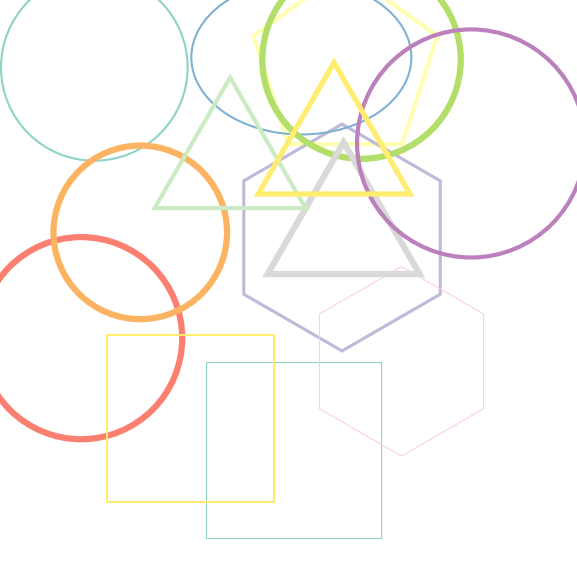[{"shape": "square", "thickness": 0.5, "radius": 0.76, "center": [0.508, 0.22]}, {"shape": "circle", "thickness": 1, "radius": 0.81, "center": [0.163, 0.882]}, {"shape": "pentagon", "thickness": 2, "radius": 0.84, "center": [0.598, 0.885]}, {"shape": "hexagon", "thickness": 1.5, "radius": 0.98, "center": [0.592, 0.588]}, {"shape": "circle", "thickness": 3, "radius": 0.88, "center": [0.141, 0.414]}, {"shape": "oval", "thickness": 1, "radius": 0.95, "center": [0.522, 0.9]}, {"shape": "circle", "thickness": 3, "radius": 0.75, "center": [0.243, 0.597]}, {"shape": "circle", "thickness": 3, "radius": 0.86, "center": [0.626, 0.896]}, {"shape": "hexagon", "thickness": 0.5, "radius": 0.82, "center": [0.695, 0.373]}, {"shape": "triangle", "thickness": 3, "radius": 0.76, "center": [0.595, 0.601]}, {"shape": "circle", "thickness": 2, "radius": 0.99, "center": [0.816, 0.751]}, {"shape": "triangle", "thickness": 2, "radius": 0.75, "center": [0.398, 0.714]}, {"shape": "triangle", "thickness": 2.5, "radius": 0.76, "center": [0.578, 0.739]}, {"shape": "square", "thickness": 1, "radius": 0.72, "center": [0.329, 0.274]}]